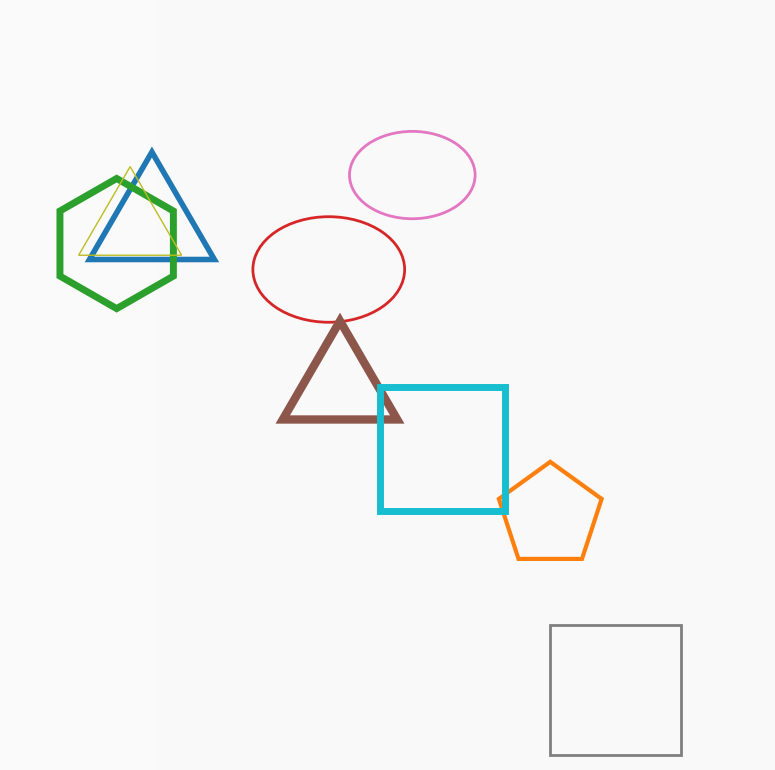[{"shape": "triangle", "thickness": 2, "radius": 0.47, "center": [0.196, 0.71]}, {"shape": "pentagon", "thickness": 1.5, "radius": 0.35, "center": [0.71, 0.331]}, {"shape": "hexagon", "thickness": 2.5, "radius": 0.42, "center": [0.151, 0.684]}, {"shape": "oval", "thickness": 1, "radius": 0.49, "center": [0.424, 0.65]}, {"shape": "triangle", "thickness": 3, "radius": 0.43, "center": [0.439, 0.498]}, {"shape": "oval", "thickness": 1, "radius": 0.41, "center": [0.532, 0.773]}, {"shape": "square", "thickness": 1, "radius": 0.42, "center": [0.794, 0.103]}, {"shape": "triangle", "thickness": 0.5, "radius": 0.38, "center": [0.168, 0.707]}, {"shape": "square", "thickness": 2.5, "radius": 0.4, "center": [0.571, 0.417]}]